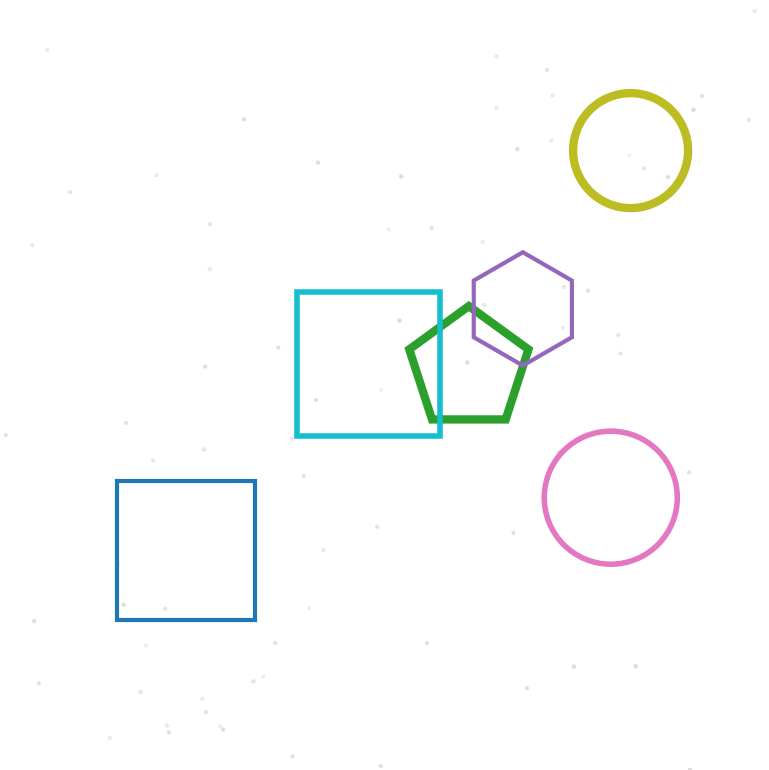[{"shape": "square", "thickness": 1.5, "radius": 0.45, "center": [0.242, 0.285]}, {"shape": "pentagon", "thickness": 3, "radius": 0.41, "center": [0.609, 0.521]}, {"shape": "hexagon", "thickness": 1.5, "radius": 0.37, "center": [0.679, 0.599]}, {"shape": "circle", "thickness": 2, "radius": 0.43, "center": [0.793, 0.354]}, {"shape": "circle", "thickness": 3, "radius": 0.37, "center": [0.819, 0.804]}, {"shape": "square", "thickness": 2, "radius": 0.47, "center": [0.479, 0.527]}]